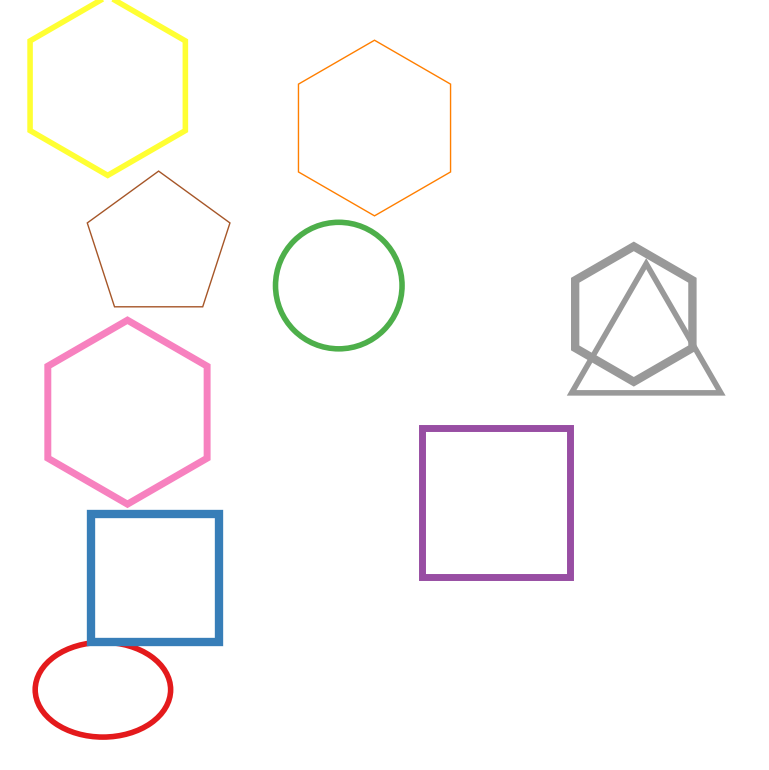[{"shape": "oval", "thickness": 2, "radius": 0.44, "center": [0.134, 0.104]}, {"shape": "square", "thickness": 3, "radius": 0.42, "center": [0.201, 0.25]}, {"shape": "circle", "thickness": 2, "radius": 0.41, "center": [0.44, 0.629]}, {"shape": "square", "thickness": 2.5, "radius": 0.48, "center": [0.644, 0.347]}, {"shape": "hexagon", "thickness": 0.5, "radius": 0.57, "center": [0.486, 0.834]}, {"shape": "hexagon", "thickness": 2, "radius": 0.58, "center": [0.14, 0.889]}, {"shape": "pentagon", "thickness": 0.5, "radius": 0.49, "center": [0.206, 0.68]}, {"shape": "hexagon", "thickness": 2.5, "radius": 0.6, "center": [0.166, 0.465]}, {"shape": "hexagon", "thickness": 3, "radius": 0.44, "center": [0.823, 0.592]}, {"shape": "triangle", "thickness": 2, "radius": 0.56, "center": [0.839, 0.546]}]